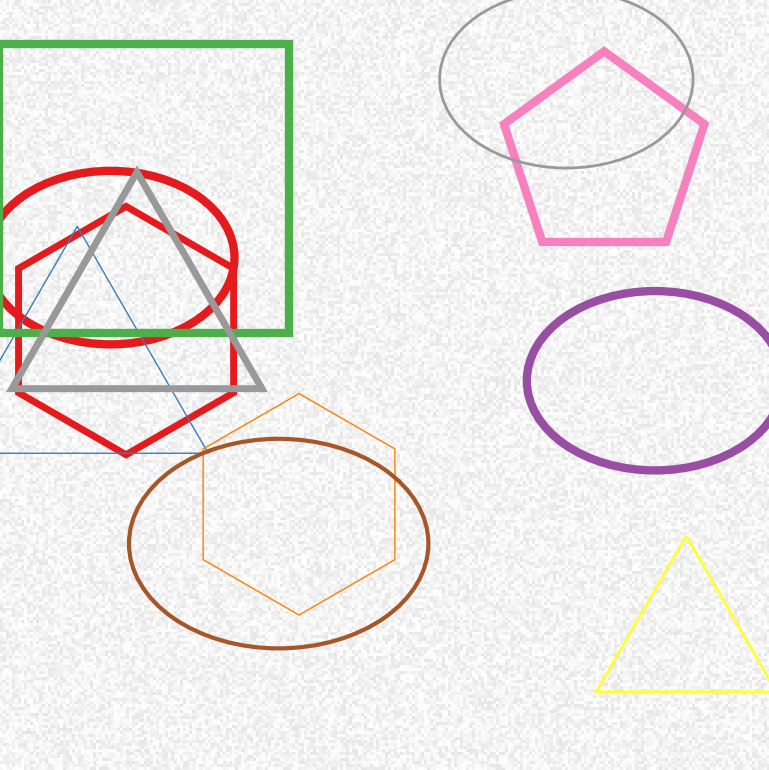[{"shape": "hexagon", "thickness": 2.5, "radius": 0.81, "center": [0.164, 0.571]}, {"shape": "oval", "thickness": 3, "radius": 0.8, "center": [0.144, 0.665]}, {"shape": "triangle", "thickness": 0.5, "radius": 0.98, "center": [0.1, 0.51]}, {"shape": "square", "thickness": 3, "radius": 0.94, "center": [0.187, 0.755]}, {"shape": "oval", "thickness": 3, "radius": 0.83, "center": [0.851, 0.506]}, {"shape": "hexagon", "thickness": 0.5, "radius": 0.72, "center": [0.388, 0.345]}, {"shape": "triangle", "thickness": 1, "radius": 0.67, "center": [0.891, 0.169]}, {"shape": "oval", "thickness": 1.5, "radius": 0.97, "center": [0.362, 0.294]}, {"shape": "pentagon", "thickness": 3, "radius": 0.68, "center": [0.785, 0.796]}, {"shape": "oval", "thickness": 1, "radius": 0.82, "center": [0.736, 0.897]}, {"shape": "triangle", "thickness": 2.5, "radius": 0.94, "center": [0.178, 0.589]}]